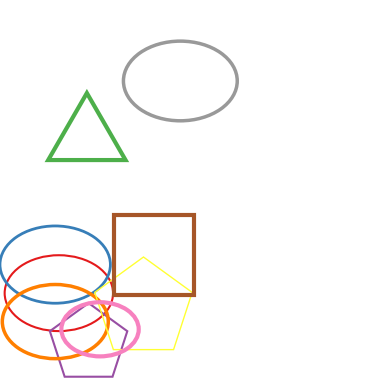[{"shape": "oval", "thickness": 1.5, "radius": 0.7, "center": [0.153, 0.239]}, {"shape": "oval", "thickness": 2, "radius": 0.72, "center": [0.143, 0.313]}, {"shape": "triangle", "thickness": 3, "radius": 0.58, "center": [0.226, 0.642]}, {"shape": "pentagon", "thickness": 1.5, "radius": 0.53, "center": [0.23, 0.107]}, {"shape": "oval", "thickness": 2.5, "radius": 0.69, "center": [0.144, 0.165]}, {"shape": "pentagon", "thickness": 1, "radius": 0.66, "center": [0.373, 0.199]}, {"shape": "square", "thickness": 3, "radius": 0.52, "center": [0.4, 0.338]}, {"shape": "oval", "thickness": 3, "radius": 0.5, "center": [0.26, 0.145]}, {"shape": "oval", "thickness": 2.5, "radius": 0.74, "center": [0.468, 0.79]}]